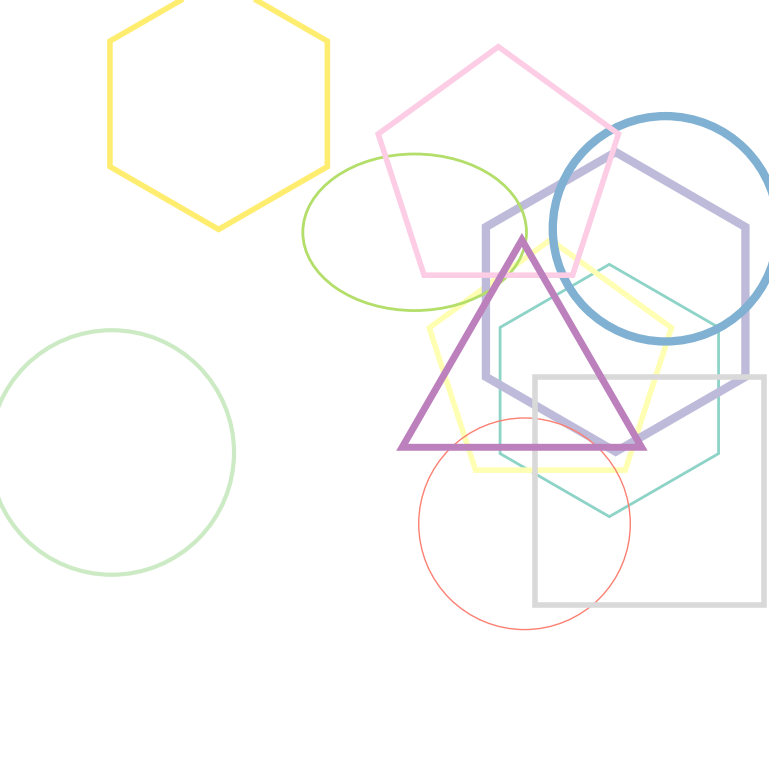[{"shape": "hexagon", "thickness": 1, "radius": 0.82, "center": [0.791, 0.493]}, {"shape": "pentagon", "thickness": 2, "radius": 0.83, "center": [0.715, 0.523]}, {"shape": "hexagon", "thickness": 3, "radius": 0.97, "center": [0.8, 0.608]}, {"shape": "circle", "thickness": 0.5, "radius": 0.69, "center": [0.681, 0.32]}, {"shape": "circle", "thickness": 3, "radius": 0.73, "center": [0.864, 0.703]}, {"shape": "oval", "thickness": 1, "radius": 0.73, "center": [0.539, 0.698]}, {"shape": "pentagon", "thickness": 2, "radius": 0.82, "center": [0.647, 0.775]}, {"shape": "square", "thickness": 2, "radius": 0.74, "center": [0.844, 0.362]}, {"shape": "triangle", "thickness": 2.5, "radius": 0.9, "center": [0.678, 0.509]}, {"shape": "circle", "thickness": 1.5, "radius": 0.79, "center": [0.145, 0.412]}, {"shape": "hexagon", "thickness": 2, "radius": 0.82, "center": [0.284, 0.865]}]